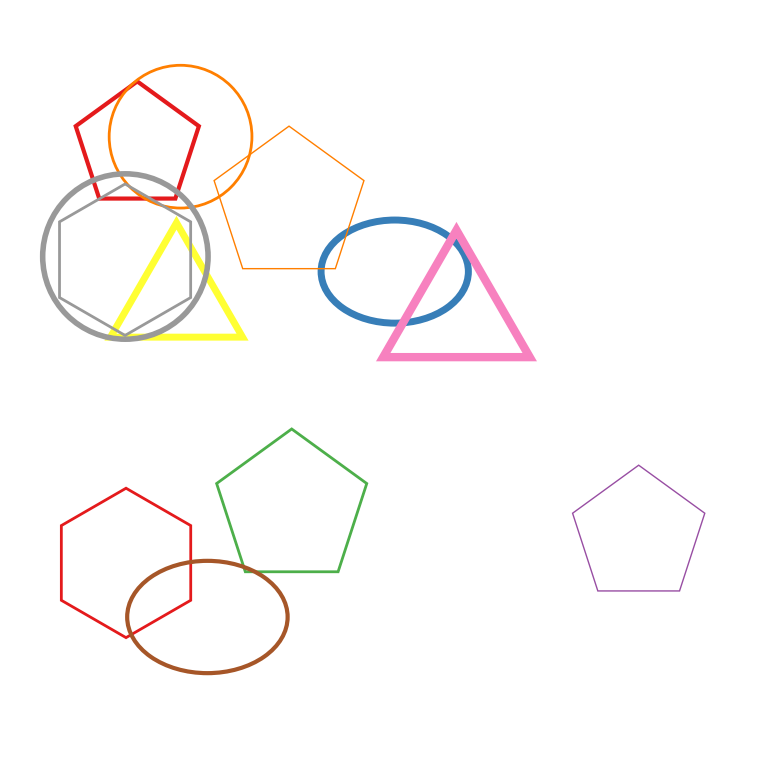[{"shape": "pentagon", "thickness": 1.5, "radius": 0.42, "center": [0.178, 0.81]}, {"shape": "hexagon", "thickness": 1, "radius": 0.49, "center": [0.164, 0.269]}, {"shape": "oval", "thickness": 2.5, "radius": 0.48, "center": [0.513, 0.647]}, {"shape": "pentagon", "thickness": 1, "radius": 0.51, "center": [0.379, 0.34]}, {"shape": "pentagon", "thickness": 0.5, "radius": 0.45, "center": [0.829, 0.306]}, {"shape": "circle", "thickness": 1, "radius": 0.46, "center": [0.234, 0.823]}, {"shape": "pentagon", "thickness": 0.5, "radius": 0.51, "center": [0.375, 0.734]}, {"shape": "triangle", "thickness": 2.5, "radius": 0.5, "center": [0.229, 0.612]}, {"shape": "oval", "thickness": 1.5, "radius": 0.52, "center": [0.269, 0.199]}, {"shape": "triangle", "thickness": 3, "radius": 0.55, "center": [0.593, 0.591]}, {"shape": "circle", "thickness": 2, "radius": 0.54, "center": [0.163, 0.667]}, {"shape": "hexagon", "thickness": 1, "radius": 0.49, "center": [0.162, 0.663]}]